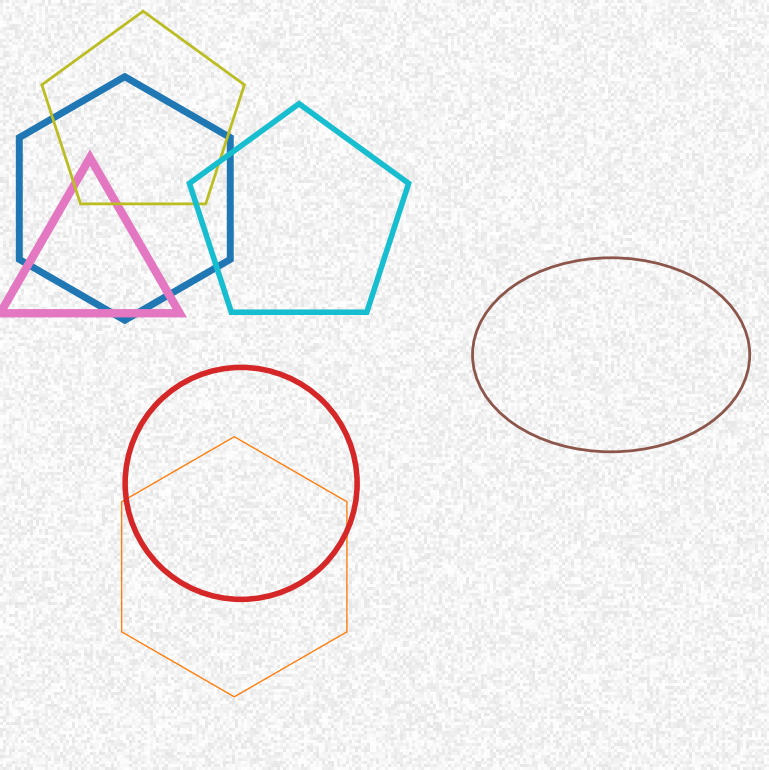[{"shape": "hexagon", "thickness": 2.5, "radius": 0.79, "center": [0.162, 0.742]}, {"shape": "hexagon", "thickness": 0.5, "radius": 0.84, "center": [0.304, 0.264]}, {"shape": "circle", "thickness": 2, "radius": 0.75, "center": [0.313, 0.372]}, {"shape": "oval", "thickness": 1, "radius": 0.9, "center": [0.794, 0.539]}, {"shape": "triangle", "thickness": 3, "radius": 0.67, "center": [0.117, 0.661]}, {"shape": "pentagon", "thickness": 1, "radius": 0.69, "center": [0.186, 0.847]}, {"shape": "pentagon", "thickness": 2, "radius": 0.75, "center": [0.388, 0.716]}]